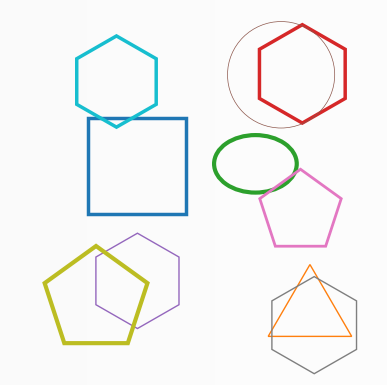[{"shape": "square", "thickness": 2.5, "radius": 0.63, "center": [0.353, 0.568]}, {"shape": "triangle", "thickness": 1, "radius": 0.62, "center": [0.8, 0.188]}, {"shape": "oval", "thickness": 3, "radius": 0.53, "center": [0.659, 0.574]}, {"shape": "hexagon", "thickness": 2.5, "radius": 0.64, "center": [0.78, 0.808]}, {"shape": "hexagon", "thickness": 1, "radius": 0.62, "center": [0.355, 0.27]}, {"shape": "circle", "thickness": 0.5, "radius": 0.69, "center": [0.725, 0.806]}, {"shape": "pentagon", "thickness": 2, "radius": 0.55, "center": [0.775, 0.45]}, {"shape": "hexagon", "thickness": 1, "radius": 0.63, "center": [0.811, 0.155]}, {"shape": "pentagon", "thickness": 3, "radius": 0.7, "center": [0.248, 0.222]}, {"shape": "hexagon", "thickness": 2.5, "radius": 0.59, "center": [0.301, 0.788]}]